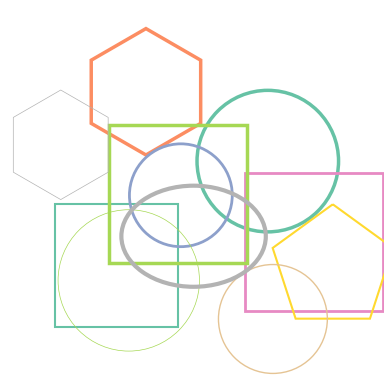[{"shape": "square", "thickness": 1.5, "radius": 0.8, "center": [0.303, 0.309]}, {"shape": "circle", "thickness": 2.5, "radius": 0.92, "center": [0.696, 0.582]}, {"shape": "hexagon", "thickness": 2.5, "radius": 0.82, "center": [0.379, 0.762]}, {"shape": "circle", "thickness": 2, "radius": 0.67, "center": [0.47, 0.493]}, {"shape": "square", "thickness": 2, "radius": 0.89, "center": [0.815, 0.371]}, {"shape": "circle", "thickness": 0.5, "radius": 0.92, "center": [0.334, 0.272]}, {"shape": "square", "thickness": 2.5, "radius": 0.9, "center": [0.463, 0.496]}, {"shape": "pentagon", "thickness": 1.5, "radius": 0.82, "center": [0.864, 0.305]}, {"shape": "circle", "thickness": 1, "radius": 0.71, "center": [0.709, 0.171]}, {"shape": "oval", "thickness": 3, "radius": 0.94, "center": [0.503, 0.386]}, {"shape": "hexagon", "thickness": 0.5, "radius": 0.71, "center": [0.158, 0.624]}]